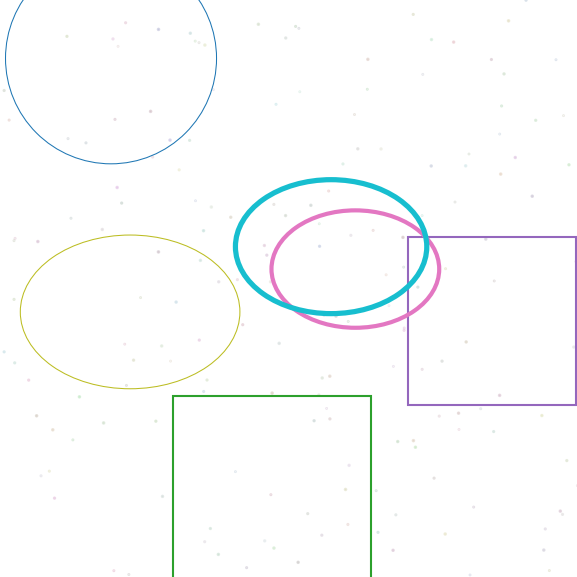[{"shape": "circle", "thickness": 0.5, "radius": 0.91, "center": [0.192, 0.898]}, {"shape": "square", "thickness": 1, "radius": 0.86, "center": [0.471, 0.142]}, {"shape": "square", "thickness": 1, "radius": 0.73, "center": [0.852, 0.443]}, {"shape": "oval", "thickness": 2, "radius": 0.73, "center": [0.615, 0.533]}, {"shape": "oval", "thickness": 0.5, "radius": 0.95, "center": [0.225, 0.459]}, {"shape": "oval", "thickness": 2.5, "radius": 0.83, "center": [0.573, 0.572]}]